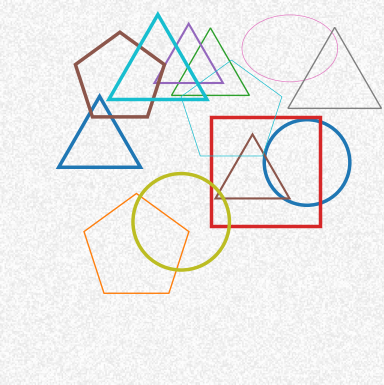[{"shape": "circle", "thickness": 2.5, "radius": 0.56, "center": [0.798, 0.578]}, {"shape": "triangle", "thickness": 2.5, "radius": 0.61, "center": [0.259, 0.627]}, {"shape": "pentagon", "thickness": 1, "radius": 0.72, "center": [0.354, 0.354]}, {"shape": "triangle", "thickness": 1, "radius": 0.58, "center": [0.547, 0.811]}, {"shape": "square", "thickness": 2.5, "radius": 0.71, "center": [0.69, 0.554]}, {"shape": "triangle", "thickness": 1.5, "radius": 0.51, "center": [0.49, 0.836]}, {"shape": "pentagon", "thickness": 2.5, "radius": 0.61, "center": [0.311, 0.795]}, {"shape": "triangle", "thickness": 1.5, "radius": 0.56, "center": [0.656, 0.54]}, {"shape": "oval", "thickness": 0.5, "radius": 0.62, "center": [0.753, 0.874]}, {"shape": "triangle", "thickness": 1, "radius": 0.7, "center": [0.869, 0.789]}, {"shape": "circle", "thickness": 2.5, "radius": 0.63, "center": [0.471, 0.424]}, {"shape": "pentagon", "thickness": 0.5, "radius": 0.69, "center": [0.601, 0.706]}, {"shape": "triangle", "thickness": 2.5, "radius": 0.74, "center": [0.41, 0.815]}]